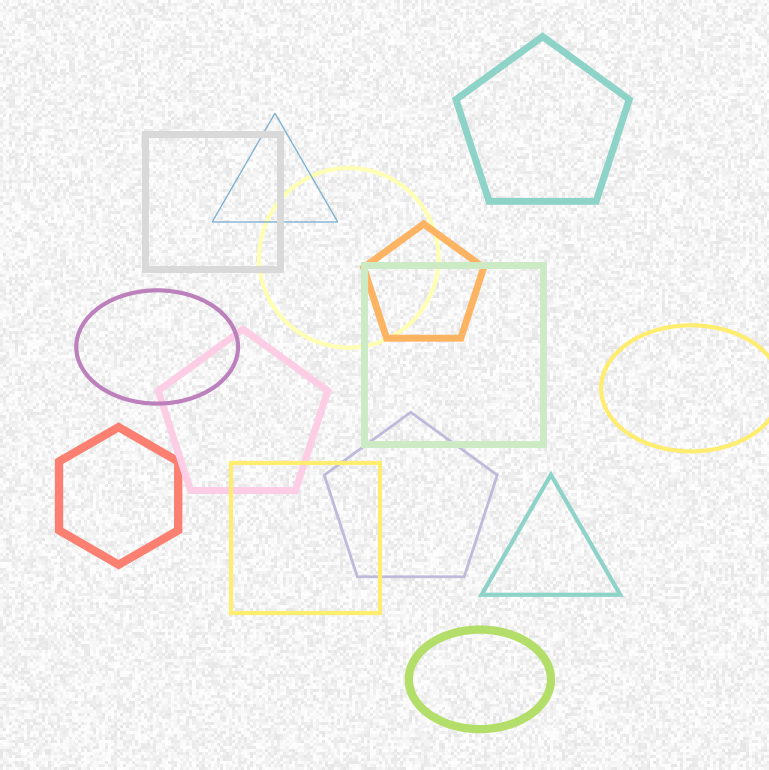[{"shape": "pentagon", "thickness": 2.5, "radius": 0.59, "center": [0.705, 0.834]}, {"shape": "triangle", "thickness": 1.5, "radius": 0.52, "center": [0.715, 0.28]}, {"shape": "circle", "thickness": 1.5, "radius": 0.58, "center": [0.453, 0.665]}, {"shape": "pentagon", "thickness": 1, "radius": 0.59, "center": [0.533, 0.346]}, {"shape": "hexagon", "thickness": 3, "radius": 0.45, "center": [0.154, 0.356]}, {"shape": "triangle", "thickness": 0.5, "radius": 0.47, "center": [0.357, 0.759]}, {"shape": "pentagon", "thickness": 2.5, "radius": 0.41, "center": [0.55, 0.627]}, {"shape": "oval", "thickness": 3, "radius": 0.46, "center": [0.623, 0.118]}, {"shape": "pentagon", "thickness": 2.5, "radius": 0.58, "center": [0.316, 0.457]}, {"shape": "square", "thickness": 2.5, "radius": 0.44, "center": [0.276, 0.739]}, {"shape": "oval", "thickness": 1.5, "radius": 0.53, "center": [0.204, 0.549]}, {"shape": "square", "thickness": 2.5, "radius": 0.58, "center": [0.589, 0.539]}, {"shape": "oval", "thickness": 1.5, "radius": 0.58, "center": [0.898, 0.496]}, {"shape": "square", "thickness": 1.5, "radius": 0.48, "center": [0.397, 0.301]}]